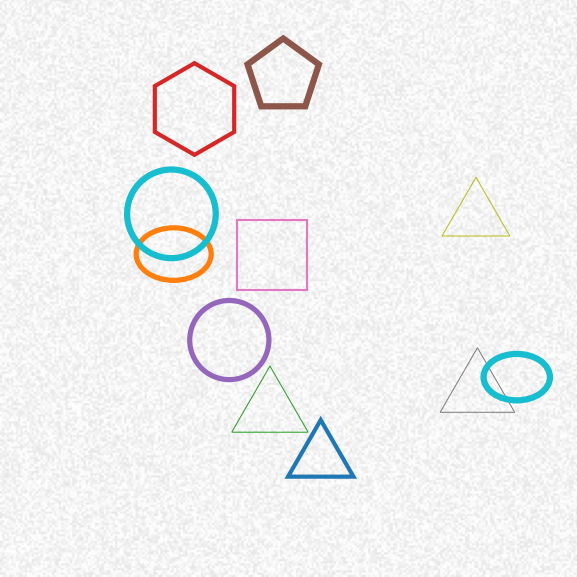[{"shape": "triangle", "thickness": 2, "radius": 0.33, "center": [0.555, 0.206]}, {"shape": "oval", "thickness": 2.5, "radius": 0.32, "center": [0.301, 0.559]}, {"shape": "triangle", "thickness": 0.5, "radius": 0.38, "center": [0.467, 0.289]}, {"shape": "hexagon", "thickness": 2, "radius": 0.4, "center": [0.337, 0.81]}, {"shape": "circle", "thickness": 2.5, "radius": 0.34, "center": [0.397, 0.41]}, {"shape": "pentagon", "thickness": 3, "radius": 0.32, "center": [0.49, 0.868]}, {"shape": "square", "thickness": 1, "radius": 0.3, "center": [0.47, 0.557]}, {"shape": "triangle", "thickness": 0.5, "radius": 0.37, "center": [0.827, 0.322]}, {"shape": "triangle", "thickness": 0.5, "radius": 0.34, "center": [0.824, 0.624]}, {"shape": "circle", "thickness": 3, "radius": 0.38, "center": [0.297, 0.629]}, {"shape": "oval", "thickness": 3, "radius": 0.29, "center": [0.895, 0.346]}]